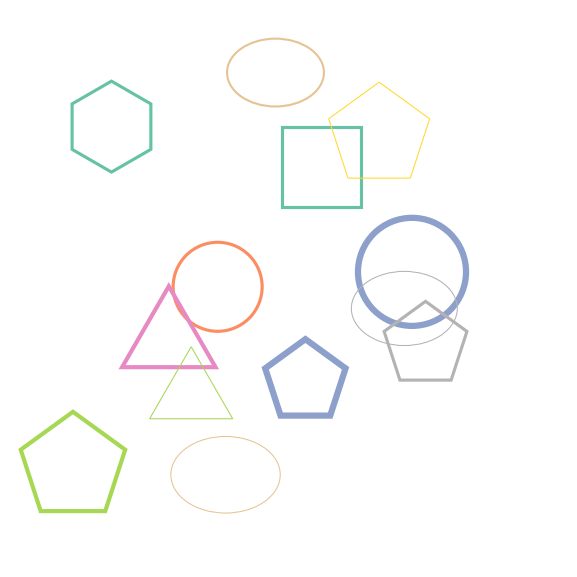[{"shape": "square", "thickness": 1.5, "radius": 0.34, "center": [0.557, 0.71]}, {"shape": "hexagon", "thickness": 1.5, "radius": 0.39, "center": [0.193, 0.78]}, {"shape": "circle", "thickness": 1.5, "radius": 0.39, "center": [0.377, 0.503]}, {"shape": "circle", "thickness": 3, "radius": 0.47, "center": [0.713, 0.528]}, {"shape": "pentagon", "thickness": 3, "radius": 0.37, "center": [0.529, 0.339]}, {"shape": "triangle", "thickness": 2, "radius": 0.47, "center": [0.292, 0.41]}, {"shape": "triangle", "thickness": 0.5, "radius": 0.42, "center": [0.331, 0.316]}, {"shape": "pentagon", "thickness": 2, "radius": 0.48, "center": [0.126, 0.191]}, {"shape": "pentagon", "thickness": 0.5, "radius": 0.46, "center": [0.657, 0.765]}, {"shape": "oval", "thickness": 1, "radius": 0.42, "center": [0.477, 0.873]}, {"shape": "oval", "thickness": 0.5, "radius": 0.47, "center": [0.391, 0.177]}, {"shape": "pentagon", "thickness": 1.5, "radius": 0.38, "center": [0.737, 0.402]}, {"shape": "oval", "thickness": 0.5, "radius": 0.46, "center": [0.7, 0.465]}]